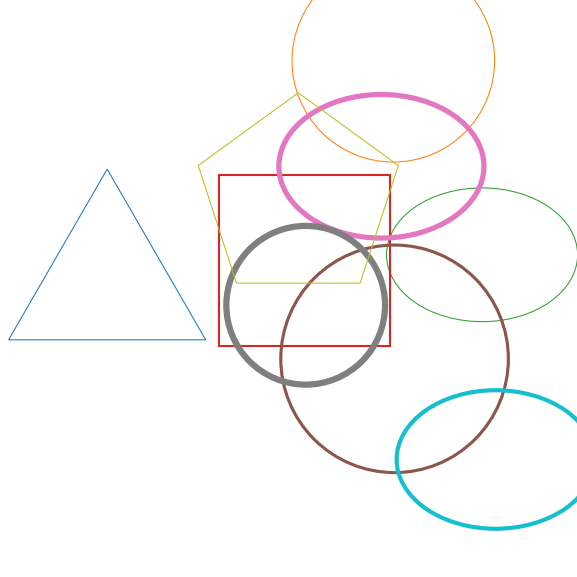[{"shape": "triangle", "thickness": 0.5, "radius": 0.99, "center": [0.186, 0.509]}, {"shape": "circle", "thickness": 0.5, "radius": 0.88, "center": [0.681, 0.894]}, {"shape": "oval", "thickness": 0.5, "radius": 0.83, "center": [0.835, 0.558]}, {"shape": "square", "thickness": 1, "radius": 0.74, "center": [0.528, 0.548]}, {"shape": "circle", "thickness": 1.5, "radius": 0.99, "center": [0.683, 0.378]}, {"shape": "oval", "thickness": 2.5, "radius": 0.89, "center": [0.66, 0.711]}, {"shape": "circle", "thickness": 3, "radius": 0.69, "center": [0.529, 0.471]}, {"shape": "pentagon", "thickness": 0.5, "radius": 0.91, "center": [0.517, 0.656]}, {"shape": "oval", "thickness": 2, "radius": 0.86, "center": [0.858, 0.203]}]